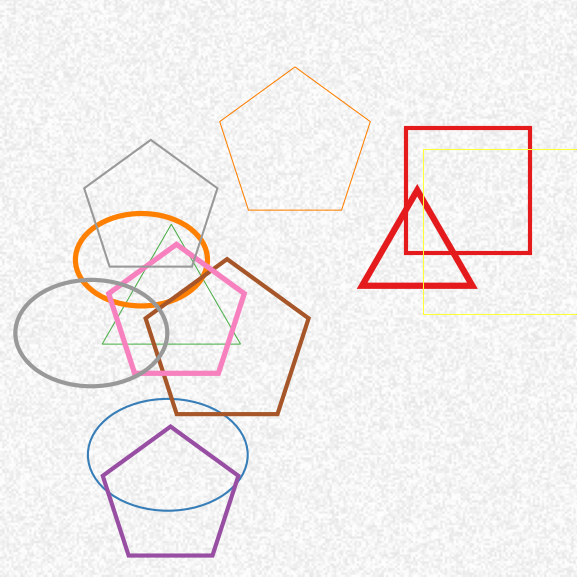[{"shape": "triangle", "thickness": 3, "radius": 0.55, "center": [0.723, 0.559]}, {"shape": "square", "thickness": 2, "radius": 0.54, "center": [0.81, 0.669]}, {"shape": "oval", "thickness": 1, "radius": 0.69, "center": [0.291, 0.212]}, {"shape": "triangle", "thickness": 0.5, "radius": 0.69, "center": [0.297, 0.472]}, {"shape": "pentagon", "thickness": 2, "radius": 0.62, "center": [0.295, 0.137]}, {"shape": "pentagon", "thickness": 0.5, "radius": 0.69, "center": [0.511, 0.746]}, {"shape": "oval", "thickness": 2.5, "radius": 0.57, "center": [0.245, 0.549]}, {"shape": "square", "thickness": 0.5, "radius": 0.72, "center": [0.876, 0.598]}, {"shape": "pentagon", "thickness": 2, "radius": 0.74, "center": [0.393, 0.402]}, {"shape": "pentagon", "thickness": 2.5, "radius": 0.62, "center": [0.306, 0.453]}, {"shape": "pentagon", "thickness": 1, "radius": 0.61, "center": [0.261, 0.636]}, {"shape": "oval", "thickness": 2, "radius": 0.66, "center": [0.158, 0.422]}]